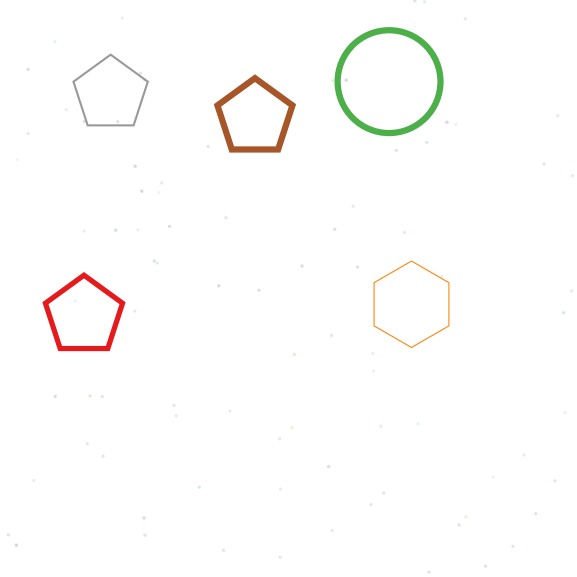[{"shape": "pentagon", "thickness": 2.5, "radius": 0.35, "center": [0.145, 0.452]}, {"shape": "circle", "thickness": 3, "radius": 0.45, "center": [0.674, 0.858]}, {"shape": "hexagon", "thickness": 0.5, "radius": 0.37, "center": [0.713, 0.472]}, {"shape": "pentagon", "thickness": 3, "radius": 0.34, "center": [0.441, 0.796]}, {"shape": "pentagon", "thickness": 1, "radius": 0.34, "center": [0.192, 0.837]}]